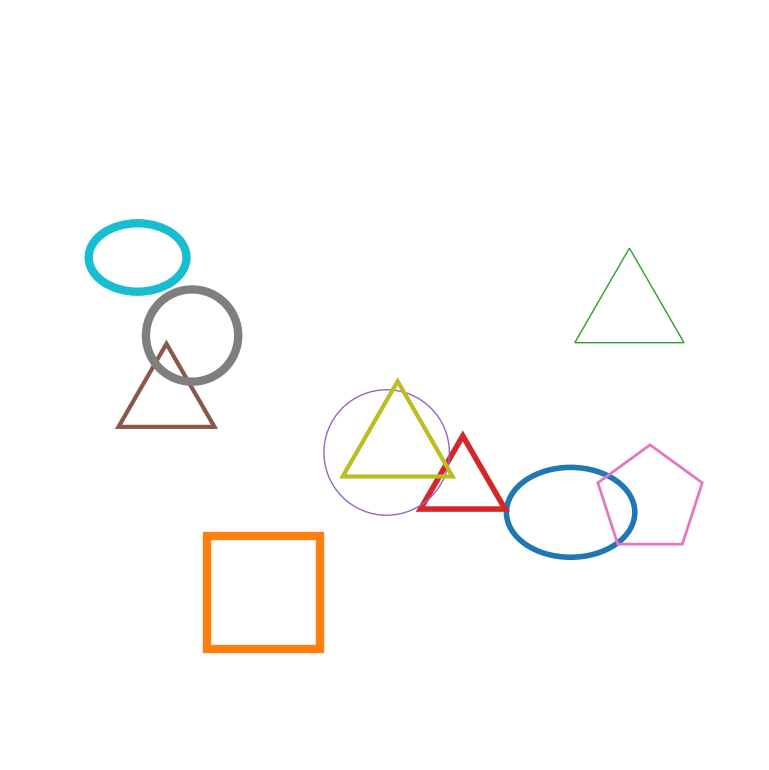[{"shape": "oval", "thickness": 2, "radius": 0.42, "center": [0.741, 0.335]}, {"shape": "square", "thickness": 3, "radius": 0.37, "center": [0.342, 0.231]}, {"shape": "triangle", "thickness": 0.5, "radius": 0.41, "center": [0.817, 0.596]}, {"shape": "triangle", "thickness": 2, "radius": 0.32, "center": [0.601, 0.371]}, {"shape": "circle", "thickness": 0.5, "radius": 0.41, "center": [0.502, 0.412]}, {"shape": "triangle", "thickness": 1.5, "radius": 0.36, "center": [0.216, 0.482]}, {"shape": "pentagon", "thickness": 1, "radius": 0.36, "center": [0.844, 0.351]}, {"shape": "circle", "thickness": 3, "radius": 0.3, "center": [0.249, 0.564]}, {"shape": "triangle", "thickness": 1.5, "radius": 0.41, "center": [0.516, 0.422]}, {"shape": "oval", "thickness": 3, "radius": 0.32, "center": [0.179, 0.666]}]